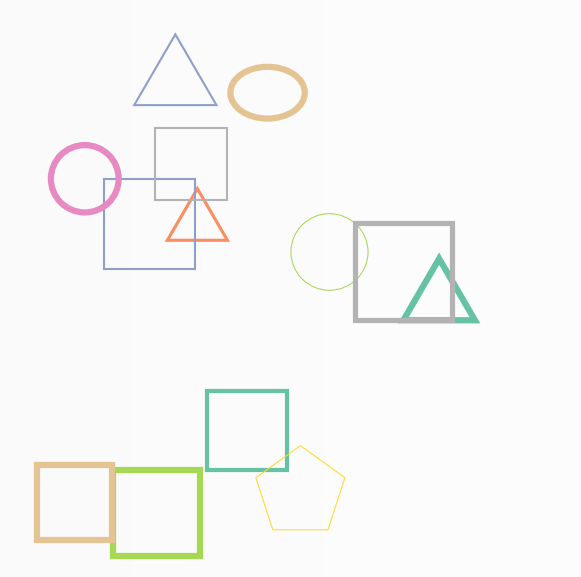[{"shape": "square", "thickness": 2, "radius": 0.34, "center": [0.426, 0.254]}, {"shape": "triangle", "thickness": 3, "radius": 0.36, "center": [0.756, 0.48]}, {"shape": "triangle", "thickness": 1.5, "radius": 0.3, "center": [0.34, 0.613]}, {"shape": "square", "thickness": 1, "radius": 0.39, "center": [0.258, 0.612]}, {"shape": "triangle", "thickness": 1, "radius": 0.41, "center": [0.302, 0.858]}, {"shape": "circle", "thickness": 3, "radius": 0.29, "center": [0.146, 0.69]}, {"shape": "circle", "thickness": 0.5, "radius": 0.33, "center": [0.567, 0.563]}, {"shape": "square", "thickness": 3, "radius": 0.37, "center": [0.269, 0.111]}, {"shape": "pentagon", "thickness": 0.5, "radius": 0.4, "center": [0.517, 0.147]}, {"shape": "square", "thickness": 3, "radius": 0.32, "center": [0.129, 0.129]}, {"shape": "oval", "thickness": 3, "radius": 0.32, "center": [0.46, 0.839]}, {"shape": "square", "thickness": 2.5, "radius": 0.42, "center": [0.694, 0.529]}, {"shape": "square", "thickness": 1, "radius": 0.31, "center": [0.329, 0.716]}]